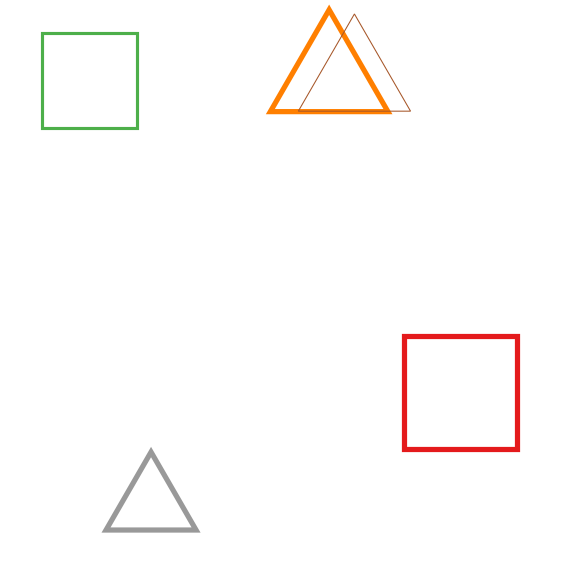[{"shape": "square", "thickness": 2.5, "radius": 0.49, "center": [0.798, 0.32]}, {"shape": "square", "thickness": 1.5, "radius": 0.41, "center": [0.155, 0.86]}, {"shape": "triangle", "thickness": 2.5, "radius": 0.59, "center": [0.57, 0.865]}, {"shape": "triangle", "thickness": 0.5, "radius": 0.56, "center": [0.614, 0.863]}, {"shape": "triangle", "thickness": 2.5, "radius": 0.45, "center": [0.262, 0.126]}]